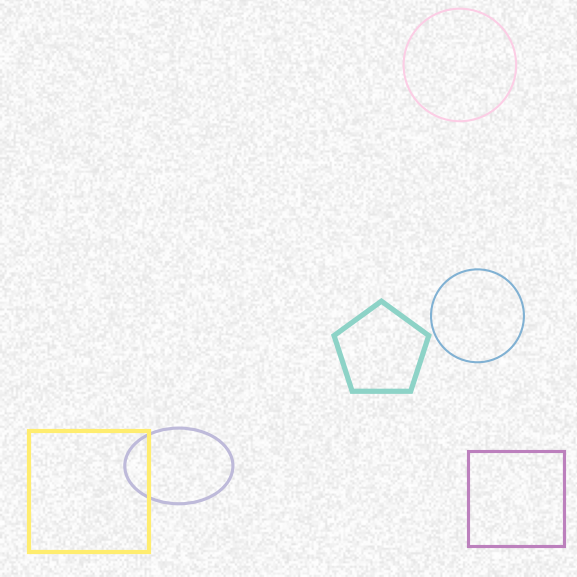[{"shape": "pentagon", "thickness": 2.5, "radius": 0.43, "center": [0.66, 0.391]}, {"shape": "oval", "thickness": 1.5, "radius": 0.47, "center": [0.31, 0.192]}, {"shape": "circle", "thickness": 1, "radius": 0.4, "center": [0.827, 0.452]}, {"shape": "circle", "thickness": 1, "radius": 0.49, "center": [0.796, 0.887]}, {"shape": "square", "thickness": 1.5, "radius": 0.41, "center": [0.894, 0.136]}, {"shape": "square", "thickness": 2, "radius": 0.52, "center": [0.154, 0.148]}]